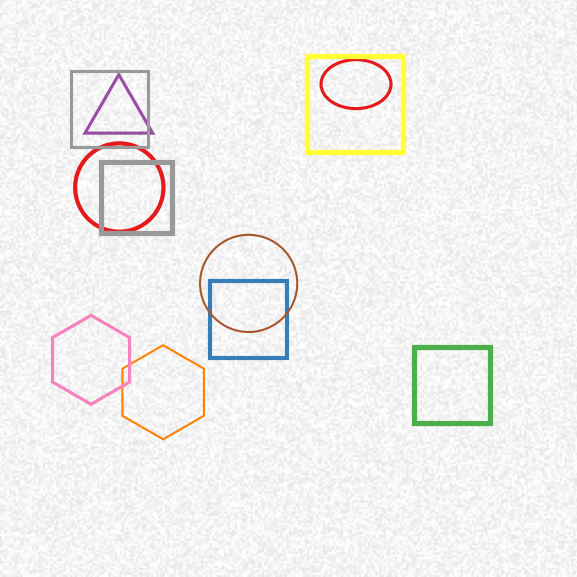[{"shape": "oval", "thickness": 1.5, "radius": 0.3, "center": [0.616, 0.853]}, {"shape": "circle", "thickness": 2, "radius": 0.38, "center": [0.207, 0.674]}, {"shape": "square", "thickness": 2, "radius": 0.33, "center": [0.43, 0.446]}, {"shape": "square", "thickness": 2.5, "radius": 0.33, "center": [0.782, 0.333]}, {"shape": "triangle", "thickness": 1.5, "radius": 0.34, "center": [0.206, 0.802]}, {"shape": "hexagon", "thickness": 1, "radius": 0.41, "center": [0.283, 0.32]}, {"shape": "square", "thickness": 2.5, "radius": 0.42, "center": [0.615, 0.818]}, {"shape": "circle", "thickness": 1, "radius": 0.42, "center": [0.431, 0.508]}, {"shape": "hexagon", "thickness": 1.5, "radius": 0.38, "center": [0.158, 0.376]}, {"shape": "square", "thickness": 2.5, "radius": 0.3, "center": [0.236, 0.657]}, {"shape": "square", "thickness": 1.5, "radius": 0.33, "center": [0.19, 0.81]}]